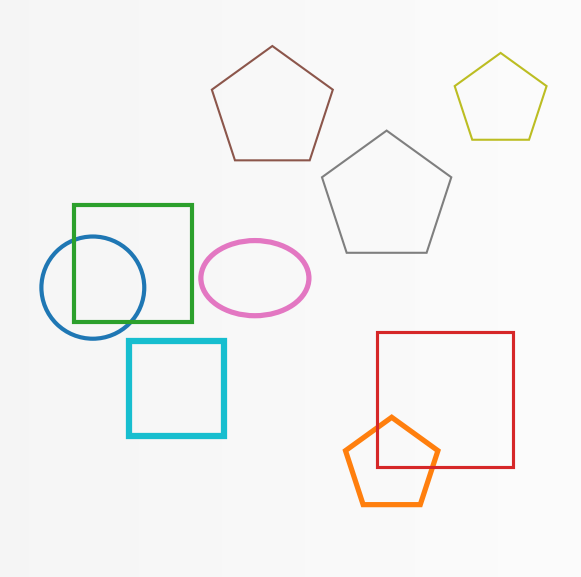[{"shape": "circle", "thickness": 2, "radius": 0.44, "center": [0.16, 0.501]}, {"shape": "pentagon", "thickness": 2.5, "radius": 0.42, "center": [0.674, 0.193]}, {"shape": "square", "thickness": 2, "radius": 0.51, "center": [0.228, 0.543]}, {"shape": "square", "thickness": 1.5, "radius": 0.59, "center": [0.766, 0.307]}, {"shape": "pentagon", "thickness": 1, "radius": 0.55, "center": [0.469, 0.81]}, {"shape": "oval", "thickness": 2.5, "radius": 0.46, "center": [0.439, 0.518]}, {"shape": "pentagon", "thickness": 1, "radius": 0.58, "center": [0.665, 0.656]}, {"shape": "pentagon", "thickness": 1, "radius": 0.42, "center": [0.861, 0.824]}, {"shape": "square", "thickness": 3, "radius": 0.41, "center": [0.304, 0.326]}]